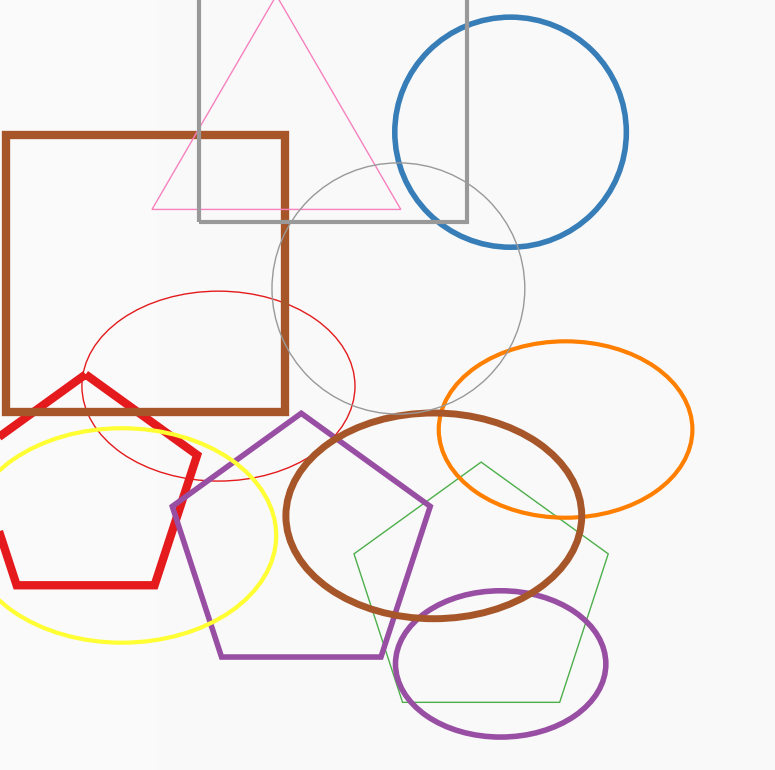[{"shape": "oval", "thickness": 0.5, "radius": 0.88, "center": [0.282, 0.499]}, {"shape": "pentagon", "thickness": 3, "radius": 0.76, "center": [0.11, 0.362]}, {"shape": "circle", "thickness": 2, "radius": 0.75, "center": [0.659, 0.828]}, {"shape": "pentagon", "thickness": 0.5, "radius": 0.86, "center": [0.621, 0.227]}, {"shape": "oval", "thickness": 2, "radius": 0.68, "center": [0.646, 0.138]}, {"shape": "pentagon", "thickness": 2, "radius": 0.87, "center": [0.389, 0.288]}, {"shape": "oval", "thickness": 1.5, "radius": 0.82, "center": [0.73, 0.442]}, {"shape": "oval", "thickness": 1.5, "radius": 0.99, "center": [0.157, 0.305]}, {"shape": "square", "thickness": 3, "radius": 0.9, "center": [0.188, 0.645]}, {"shape": "oval", "thickness": 2.5, "radius": 0.95, "center": [0.56, 0.33]}, {"shape": "triangle", "thickness": 0.5, "radius": 0.93, "center": [0.357, 0.821]}, {"shape": "circle", "thickness": 0.5, "radius": 0.82, "center": [0.514, 0.625]}, {"shape": "square", "thickness": 1.5, "radius": 0.87, "center": [0.43, 0.885]}]